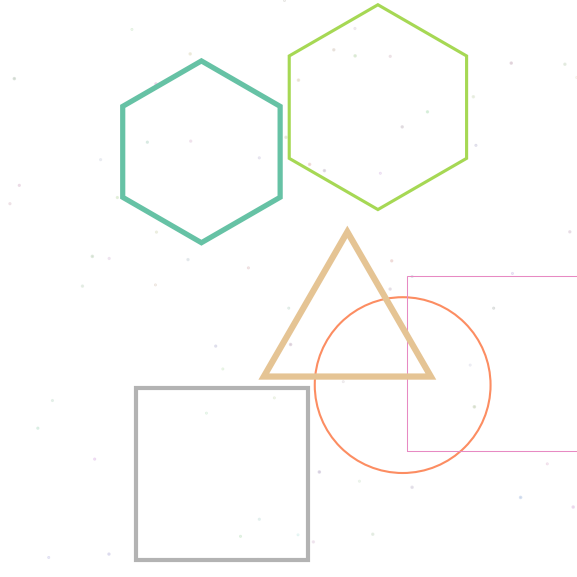[{"shape": "hexagon", "thickness": 2.5, "radius": 0.79, "center": [0.349, 0.736]}, {"shape": "circle", "thickness": 1, "radius": 0.76, "center": [0.697, 0.332]}, {"shape": "square", "thickness": 0.5, "radius": 0.75, "center": [0.855, 0.37]}, {"shape": "hexagon", "thickness": 1.5, "radius": 0.89, "center": [0.654, 0.814]}, {"shape": "triangle", "thickness": 3, "radius": 0.83, "center": [0.601, 0.431]}, {"shape": "square", "thickness": 2, "radius": 0.74, "center": [0.385, 0.178]}]